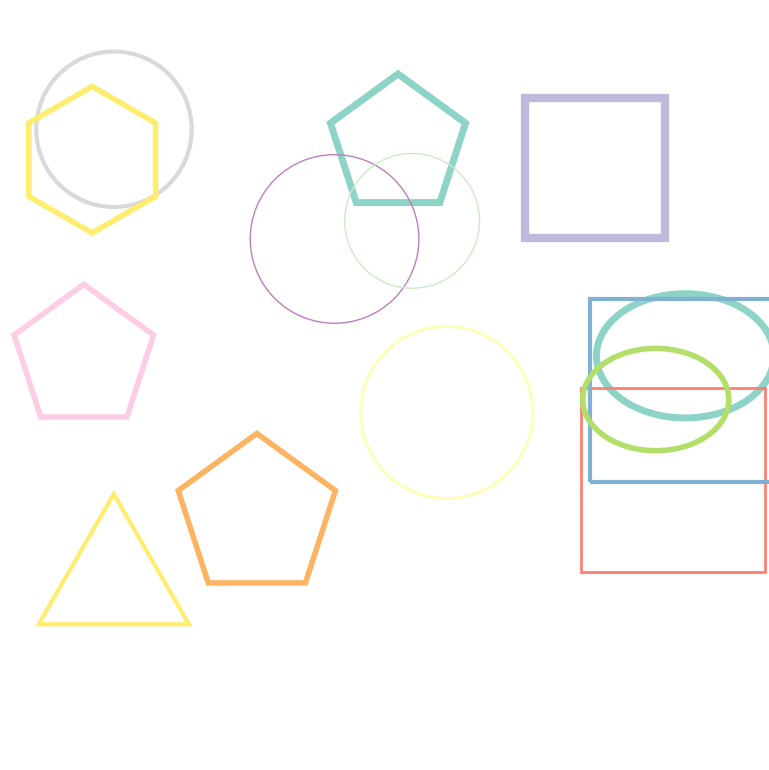[{"shape": "pentagon", "thickness": 2.5, "radius": 0.46, "center": [0.517, 0.812]}, {"shape": "oval", "thickness": 2.5, "radius": 0.58, "center": [0.89, 0.538]}, {"shape": "circle", "thickness": 1, "radius": 0.56, "center": [0.58, 0.464]}, {"shape": "square", "thickness": 3, "radius": 0.45, "center": [0.773, 0.781]}, {"shape": "square", "thickness": 1, "radius": 0.6, "center": [0.874, 0.376]}, {"shape": "square", "thickness": 1.5, "radius": 0.59, "center": [0.885, 0.493]}, {"shape": "pentagon", "thickness": 2, "radius": 0.54, "center": [0.334, 0.33]}, {"shape": "oval", "thickness": 2, "radius": 0.47, "center": [0.852, 0.481]}, {"shape": "pentagon", "thickness": 2, "radius": 0.48, "center": [0.109, 0.536]}, {"shape": "circle", "thickness": 1.5, "radius": 0.5, "center": [0.148, 0.832]}, {"shape": "circle", "thickness": 0.5, "radius": 0.55, "center": [0.434, 0.69]}, {"shape": "circle", "thickness": 0.5, "radius": 0.44, "center": [0.535, 0.713]}, {"shape": "triangle", "thickness": 1.5, "radius": 0.56, "center": [0.148, 0.246]}, {"shape": "hexagon", "thickness": 2, "radius": 0.48, "center": [0.12, 0.793]}]